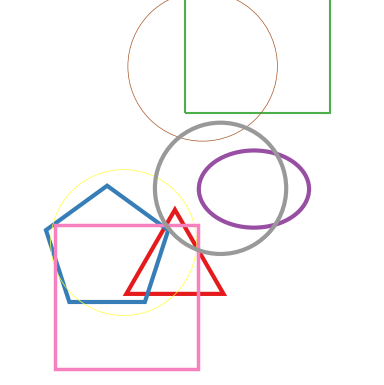[{"shape": "triangle", "thickness": 3, "radius": 0.73, "center": [0.454, 0.31]}, {"shape": "pentagon", "thickness": 3, "radius": 0.83, "center": [0.278, 0.351]}, {"shape": "square", "thickness": 1.5, "radius": 0.94, "center": [0.669, 0.895]}, {"shape": "oval", "thickness": 3, "radius": 0.72, "center": [0.66, 0.509]}, {"shape": "circle", "thickness": 0.5, "radius": 0.95, "center": [0.321, 0.37]}, {"shape": "circle", "thickness": 0.5, "radius": 0.97, "center": [0.526, 0.828]}, {"shape": "square", "thickness": 2.5, "radius": 0.93, "center": [0.328, 0.229]}, {"shape": "circle", "thickness": 3, "radius": 0.85, "center": [0.573, 0.511]}]